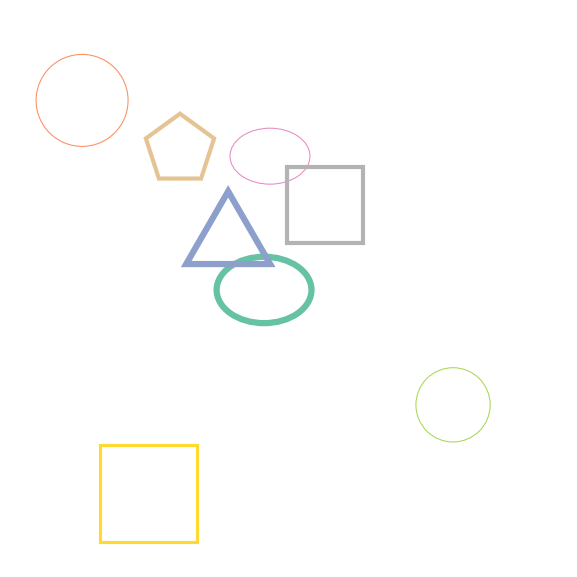[{"shape": "oval", "thickness": 3, "radius": 0.41, "center": [0.457, 0.497]}, {"shape": "circle", "thickness": 0.5, "radius": 0.4, "center": [0.142, 0.825]}, {"shape": "triangle", "thickness": 3, "radius": 0.42, "center": [0.395, 0.584]}, {"shape": "oval", "thickness": 0.5, "radius": 0.35, "center": [0.468, 0.729]}, {"shape": "circle", "thickness": 0.5, "radius": 0.32, "center": [0.784, 0.298]}, {"shape": "square", "thickness": 1.5, "radius": 0.42, "center": [0.257, 0.144]}, {"shape": "pentagon", "thickness": 2, "radius": 0.31, "center": [0.312, 0.74]}, {"shape": "square", "thickness": 2, "radius": 0.33, "center": [0.563, 0.644]}]